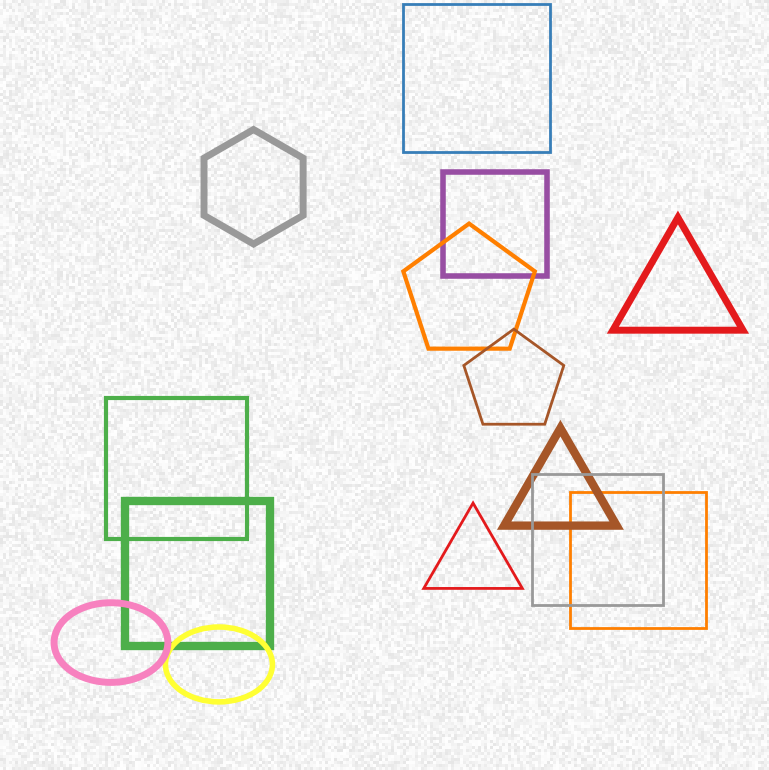[{"shape": "triangle", "thickness": 1, "radius": 0.37, "center": [0.614, 0.273]}, {"shape": "triangle", "thickness": 2.5, "radius": 0.49, "center": [0.88, 0.62]}, {"shape": "square", "thickness": 1, "radius": 0.48, "center": [0.619, 0.899]}, {"shape": "square", "thickness": 1.5, "radius": 0.46, "center": [0.229, 0.391]}, {"shape": "square", "thickness": 3, "radius": 0.47, "center": [0.257, 0.255]}, {"shape": "square", "thickness": 2, "radius": 0.34, "center": [0.642, 0.709]}, {"shape": "square", "thickness": 1, "radius": 0.44, "center": [0.828, 0.273]}, {"shape": "pentagon", "thickness": 1.5, "radius": 0.45, "center": [0.609, 0.62]}, {"shape": "oval", "thickness": 2, "radius": 0.35, "center": [0.284, 0.137]}, {"shape": "triangle", "thickness": 3, "radius": 0.42, "center": [0.728, 0.36]}, {"shape": "pentagon", "thickness": 1, "radius": 0.34, "center": [0.667, 0.504]}, {"shape": "oval", "thickness": 2.5, "radius": 0.37, "center": [0.144, 0.166]}, {"shape": "square", "thickness": 1, "radius": 0.43, "center": [0.776, 0.299]}, {"shape": "hexagon", "thickness": 2.5, "radius": 0.37, "center": [0.329, 0.757]}]